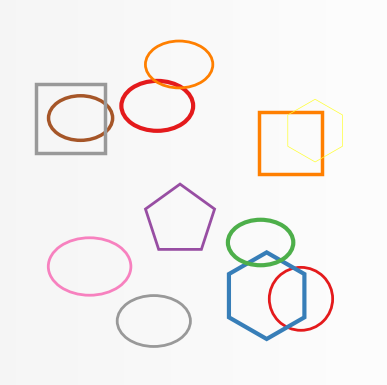[{"shape": "circle", "thickness": 2, "radius": 0.41, "center": [0.777, 0.224]}, {"shape": "oval", "thickness": 3, "radius": 0.46, "center": [0.406, 0.725]}, {"shape": "hexagon", "thickness": 3, "radius": 0.56, "center": [0.688, 0.232]}, {"shape": "oval", "thickness": 3, "radius": 0.42, "center": [0.672, 0.37]}, {"shape": "pentagon", "thickness": 2, "radius": 0.47, "center": [0.465, 0.428]}, {"shape": "square", "thickness": 2.5, "radius": 0.4, "center": [0.749, 0.629]}, {"shape": "oval", "thickness": 2, "radius": 0.43, "center": [0.462, 0.833]}, {"shape": "hexagon", "thickness": 0.5, "radius": 0.41, "center": [0.813, 0.661]}, {"shape": "oval", "thickness": 2.5, "radius": 0.41, "center": [0.208, 0.693]}, {"shape": "oval", "thickness": 2, "radius": 0.53, "center": [0.231, 0.308]}, {"shape": "oval", "thickness": 2, "radius": 0.47, "center": [0.397, 0.166]}, {"shape": "square", "thickness": 2.5, "radius": 0.45, "center": [0.183, 0.693]}]